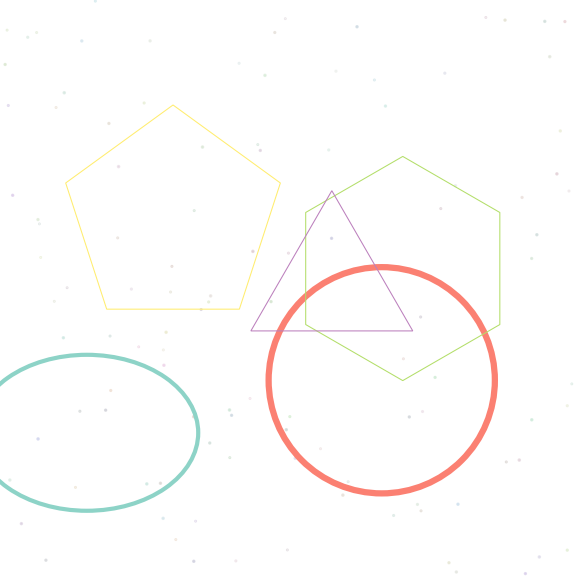[{"shape": "oval", "thickness": 2, "radius": 0.96, "center": [0.15, 0.25]}, {"shape": "circle", "thickness": 3, "radius": 0.98, "center": [0.661, 0.341]}, {"shape": "hexagon", "thickness": 0.5, "radius": 0.97, "center": [0.697, 0.534]}, {"shape": "triangle", "thickness": 0.5, "radius": 0.81, "center": [0.575, 0.507]}, {"shape": "pentagon", "thickness": 0.5, "radius": 0.98, "center": [0.3, 0.622]}]